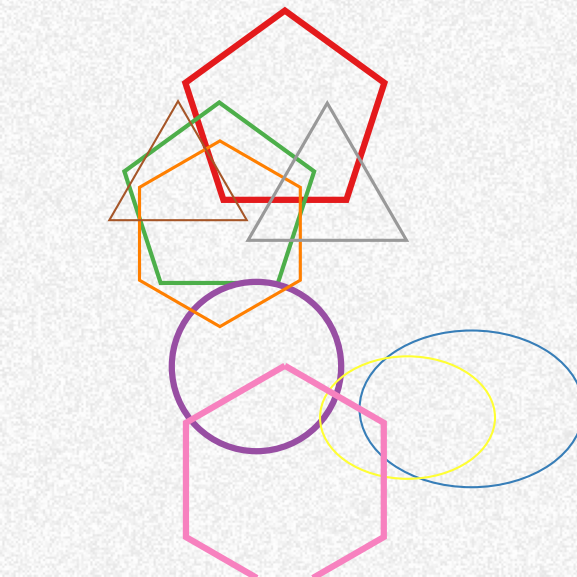[{"shape": "pentagon", "thickness": 3, "radius": 0.91, "center": [0.493, 0.8]}, {"shape": "oval", "thickness": 1, "radius": 0.97, "center": [0.816, 0.291]}, {"shape": "pentagon", "thickness": 2, "radius": 0.86, "center": [0.38, 0.649]}, {"shape": "circle", "thickness": 3, "radius": 0.73, "center": [0.444, 0.364]}, {"shape": "hexagon", "thickness": 1.5, "radius": 0.8, "center": [0.381, 0.594]}, {"shape": "oval", "thickness": 1, "radius": 0.76, "center": [0.706, 0.276]}, {"shape": "triangle", "thickness": 1, "radius": 0.69, "center": [0.308, 0.687]}, {"shape": "hexagon", "thickness": 3, "radius": 0.99, "center": [0.493, 0.168]}, {"shape": "triangle", "thickness": 1.5, "radius": 0.79, "center": [0.567, 0.662]}]